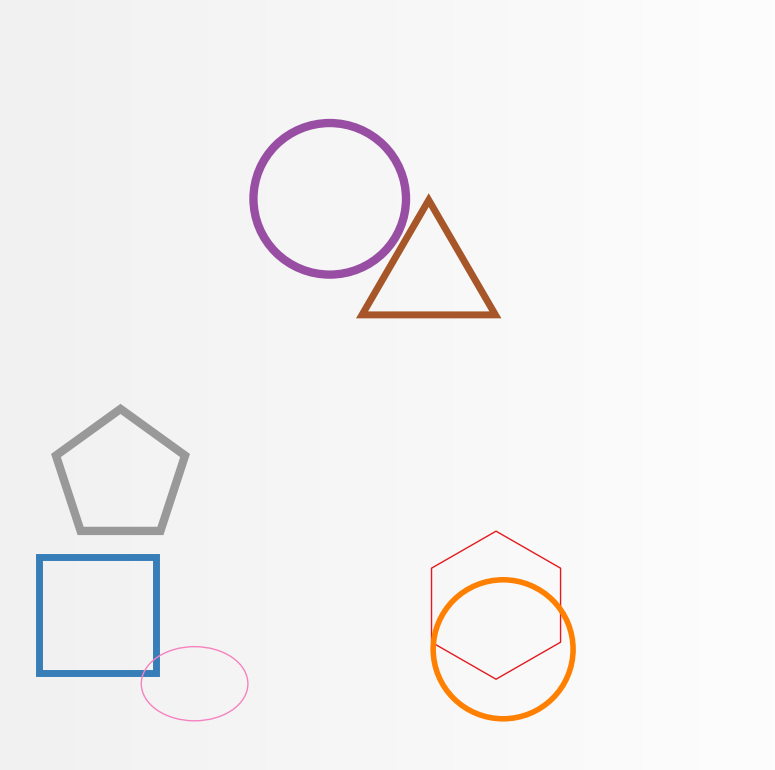[{"shape": "hexagon", "thickness": 0.5, "radius": 0.48, "center": [0.64, 0.214]}, {"shape": "square", "thickness": 2.5, "radius": 0.38, "center": [0.126, 0.201]}, {"shape": "circle", "thickness": 3, "radius": 0.49, "center": [0.425, 0.742]}, {"shape": "circle", "thickness": 2, "radius": 0.45, "center": [0.649, 0.157]}, {"shape": "triangle", "thickness": 2.5, "radius": 0.5, "center": [0.553, 0.641]}, {"shape": "oval", "thickness": 0.5, "radius": 0.34, "center": [0.251, 0.112]}, {"shape": "pentagon", "thickness": 3, "radius": 0.44, "center": [0.156, 0.381]}]